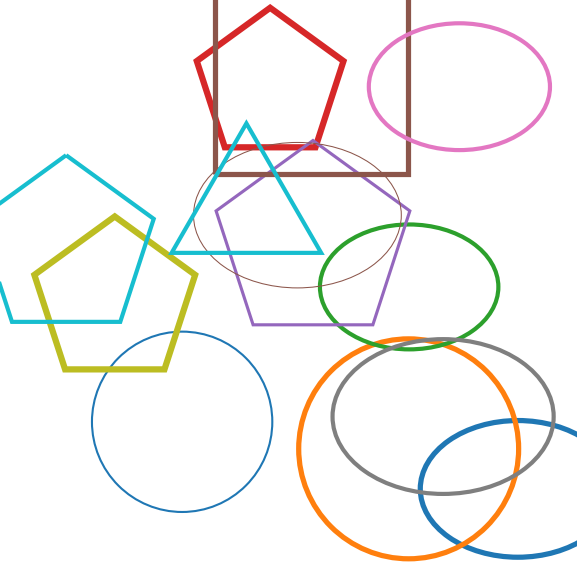[{"shape": "oval", "thickness": 2.5, "radius": 0.85, "center": [0.897, 0.153]}, {"shape": "circle", "thickness": 1, "radius": 0.78, "center": [0.315, 0.269]}, {"shape": "circle", "thickness": 2.5, "radius": 0.95, "center": [0.708, 0.222]}, {"shape": "oval", "thickness": 2, "radius": 0.77, "center": [0.708, 0.502]}, {"shape": "pentagon", "thickness": 3, "radius": 0.67, "center": [0.468, 0.852]}, {"shape": "pentagon", "thickness": 1.5, "radius": 0.88, "center": [0.542, 0.579]}, {"shape": "square", "thickness": 2.5, "radius": 0.84, "center": [0.54, 0.865]}, {"shape": "oval", "thickness": 0.5, "radius": 0.9, "center": [0.515, 0.627]}, {"shape": "oval", "thickness": 2, "radius": 0.78, "center": [0.795, 0.849]}, {"shape": "oval", "thickness": 2, "radius": 0.96, "center": [0.767, 0.278]}, {"shape": "pentagon", "thickness": 3, "radius": 0.73, "center": [0.199, 0.478]}, {"shape": "triangle", "thickness": 2, "radius": 0.75, "center": [0.427, 0.636]}, {"shape": "pentagon", "thickness": 2, "radius": 0.8, "center": [0.114, 0.571]}]